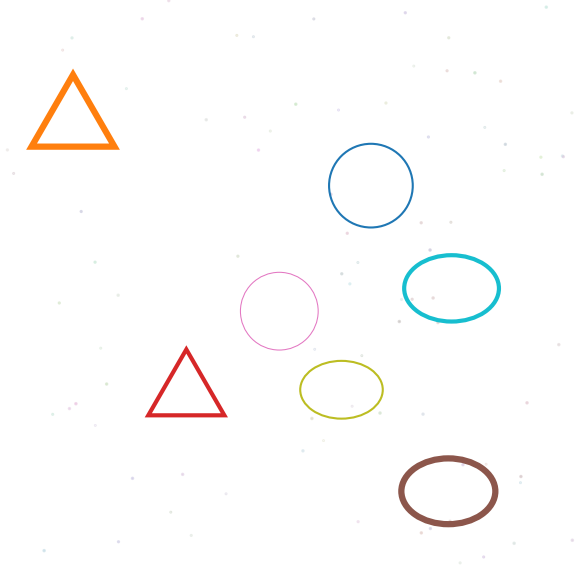[{"shape": "circle", "thickness": 1, "radius": 0.36, "center": [0.642, 0.678]}, {"shape": "triangle", "thickness": 3, "radius": 0.41, "center": [0.126, 0.787]}, {"shape": "triangle", "thickness": 2, "radius": 0.38, "center": [0.323, 0.318]}, {"shape": "oval", "thickness": 3, "radius": 0.41, "center": [0.776, 0.148]}, {"shape": "circle", "thickness": 0.5, "radius": 0.34, "center": [0.484, 0.46]}, {"shape": "oval", "thickness": 1, "radius": 0.36, "center": [0.591, 0.324]}, {"shape": "oval", "thickness": 2, "radius": 0.41, "center": [0.782, 0.5]}]